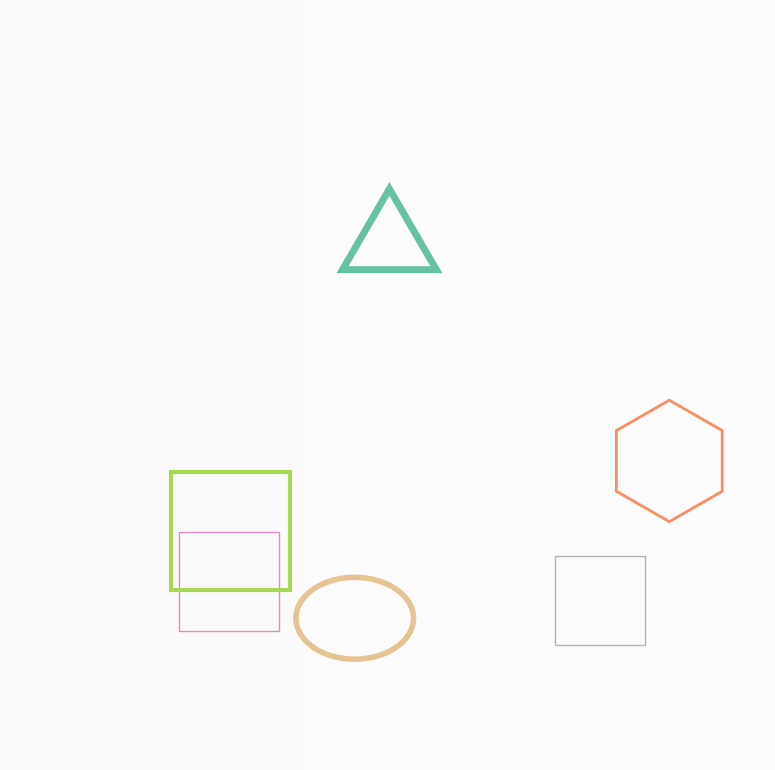[{"shape": "triangle", "thickness": 2.5, "radius": 0.35, "center": [0.502, 0.685]}, {"shape": "hexagon", "thickness": 1, "radius": 0.39, "center": [0.864, 0.401]}, {"shape": "square", "thickness": 0.5, "radius": 0.32, "center": [0.295, 0.245]}, {"shape": "square", "thickness": 1.5, "radius": 0.38, "center": [0.298, 0.31]}, {"shape": "oval", "thickness": 2, "radius": 0.38, "center": [0.458, 0.197]}, {"shape": "square", "thickness": 0.5, "radius": 0.29, "center": [0.774, 0.22]}]